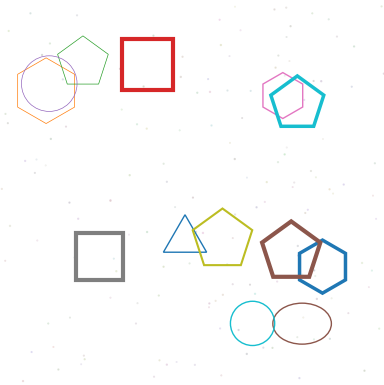[{"shape": "hexagon", "thickness": 2.5, "radius": 0.34, "center": [0.838, 0.307]}, {"shape": "triangle", "thickness": 1, "radius": 0.32, "center": [0.481, 0.377]}, {"shape": "hexagon", "thickness": 0.5, "radius": 0.43, "center": [0.12, 0.764]}, {"shape": "pentagon", "thickness": 0.5, "radius": 0.35, "center": [0.215, 0.838]}, {"shape": "square", "thickness": 3, "radius": 0.33, "center": [0.384, 0.832]}, {"shape": "circle", "thickness": 0.5, "radius": 0.36, "center": [0.128, 0.783]}, {"shape": "oval", "thickness": 1, "radius": 0.38, "center": [0.785, 0.159]}, {"shape": "pentagon", "thickness": 3, "radius": 0.4, "center": [0.756, 0.345]}, {"shape": "hexagon", "thickness": 1, "radius": 0.3, "center": [0.735, 0.752]}, {"shape": "square", "thickness": 3, "radius": 0.3, "center": [0.258, 0.334]}, {"shape": "pentagon", "thickness": 1.5, "radius": 0.41, "center": [0.578, 0.377]}, {"shape": "circle", "thickness": 1, "radius": 0.29, "center": [0.656, 0.16]}, {"shape": "pentagon", "thickness": 2.5, "radius": 0.36, "center": [0.772, 0.73]}]